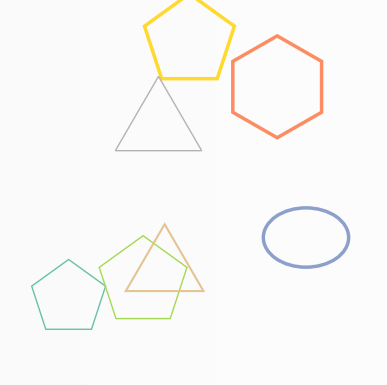[{"shape": "pentagon", "thickness": 1, "radius": 0.5, "center": [0.177, 0.226]}, {"shape": "hexagon", "thickness": 2.5, "radius": 0.66, "center": [0.715, 0.774]}, {"shape": "oval", "thickness": 2.5, "radius": 0.55, "center": [0.79, 0.383]}, {"shape": "pentagon", "thickness": 1, "radius": 0.6, "center": [0.369, 0.269]}, {"shape": "pentagon", "thickness": 2.5, "radius": 0.61, "center": [0.489, 0.894]}, {"shape": "triangle", "thickness": 1.5, "radius": 0.58, "center": [0.425, 0.302]}, {"shape": "triangle", "thickness": 1, "radius": 0.64, "center": [0.409, 0.673]}]